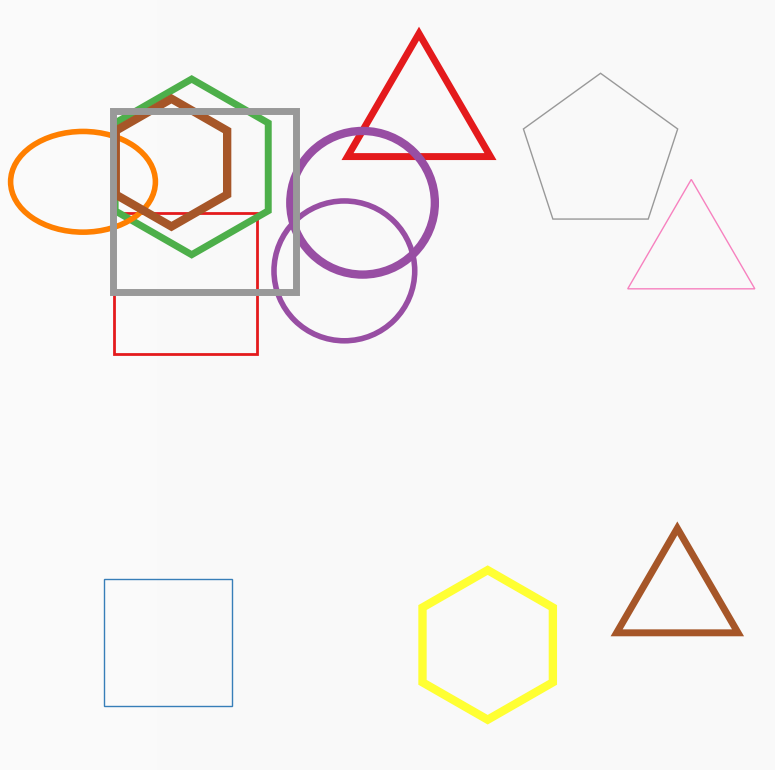[{"shape": "square", "thickness": 1, "radius": 0.46, "center": [0.24, 0.632]}, {"shape": "triangle", "thickness": 2.5, "radius": 0.53, "center": [0.541, 0.85]}, {"shape": "square", "thickness": 0.5, "radius": 0.41, "center": [0.217, 0.166]}, {"shape": "hexagon", "thickness": 2.5, "radius": 0.57, "center": [0.247, 0.783]}, {"shape": "circle", "thickness": 3, "radius": 0.47, "center": [0.468, 0.737]}, {"shape": "circle", "thickness": 2, "radius": 0.45, "center": [0.444, 0.648]}, {"shape": "oval", "thickness": 2, "radius": 0.47, "center": [0.107, 0.764]}, {"shape": "hexagon", "thickness": 3, "radius": 0.49, "center": [0.629, 0.162]}, {"shape": "triangle", "thickness": 2.5, "radius": 0.45, "center": [0.874, 0.223]}, {"shape": "hexagon", "thickness": 3, "radius": 0.41, "center": [0.221, 0.789]}, {"shape": "triangle", "thickness": 0.5, "radius": 0.47, "center": [0.892, 0.672]}, {"shape": "square", "thickness": 2.5, "radius": 0.59, "center": [0.263, 0.738]}, {"shape": "pentagon", "thickness": 0.5, "radius": 0.52, "center": [0.775, 0.8]}]